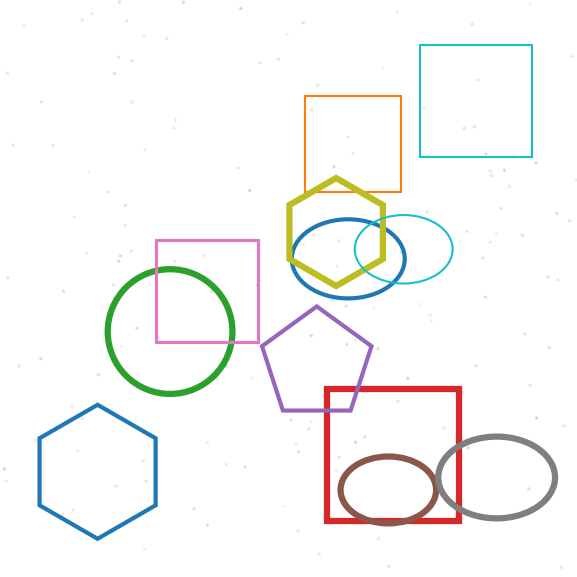[{"shape": "hexagon", "thickness": 2, "radius": 0.58, "center": [0.169, 0.182]}, {"shape": "oval", "thickness": 2, "radius": 0.49, "center": [0.603, 0.551]}, {"shape": "square", "thickness": 1, "radius": 0.41, "center": [0.612, 0.75]}, {"shape": "circle", "thickness": 3, "radius": 0.54, "center": [0.295, 0.425]}, {"shape": "square", "thickness": 3, "radius": 0.57, "center": [0.68, 0.211]}, {"shape": "pentagon", "thickness": 2, "radius": 0.5, "center": [0.549, 0.369]}, {"shape": "oval", "thickness": 3, "radius": 0.41, "center": [0.672, 0.151]}, {"shape": "square", "thickness": 1.5, "radius": 0.44, "center": [0.358, 0.495]}, {"shape": "oval", "thickness": 3, "radius": 0.51, "center": [0.86, 0.172]}, {"shape": "hexagon", "thickness": 3, "radius": 0.47, "center": [0.582, 0.597]}, {"shape": "square", "thickness": 1, "radius": 0.49, "center": [0.824, 0.825]}, {"shape": "oval", "thickness": 1, "radius": 0.42, "center": [0.699, 0.567]}]